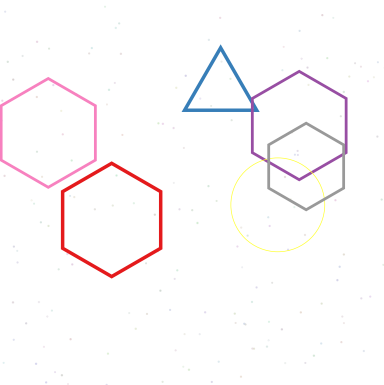[{"shape": "hexagon", "thickness": 2.5, "radius": 0.74, "center": [0.29, 0.429]}, {"shape": "triangle", "thickness": 2.5, "radius": 0.54, "center": [0.573, 0.768]}, {"shape": "hexagon", "thickness": 2, "radius": 0.7, "center": [0.777, 0.674]}, {"shape": "circle", "thickness": 0.5, "radius": 0.61, "center": [0.722, 0.468]}, {"shape": "hexagon", "thickness": 2, "radius": 0.71, "center": [0.125, 0.655]}, {"shape": "hexagon", "thickness": 2, "radius": 0.56, "center": [0.795, 0.568]}]